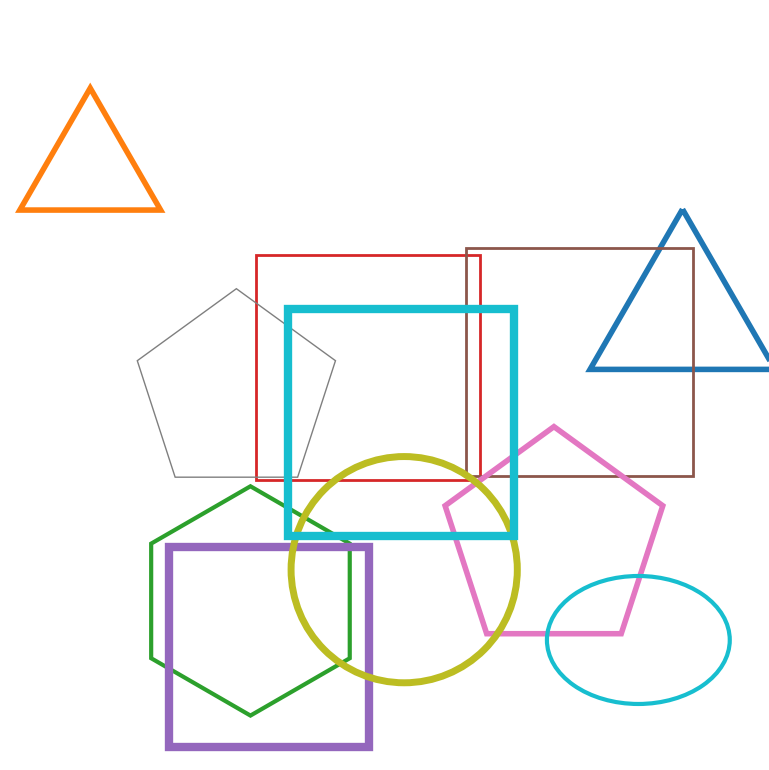[{"shape": "triangle", "thickness": 2, "radius": 0.69, "center": [0.886, 0.59]}, {"shape": "triangle", "thickness": 2, "radius": 0.53, "center": [0.117, 0.78]}, {"shape": "hexagon", "thickness": 1.5, "radius": 0.74, "center": [0.325, 0.22]}, {"shape": "square", "thickness": 1, "radius": 0.73, "center": [0.478, 0.523]}, {"shape": "square", "thickness": 3, "radius": 0.65, "center": [0.349, 0.16]}, {"shape": "square", "thickness": 1, "radius": 0.74, "center": [0.752, 0.529]}, {"shape": "pentagon", "thickness": 2, "radius": 0.74, "center": [0.719, 0.297]}, {"shape": "pentagon", "thickness": 0.5, "radius": 0.68, "center": [0.307, 0.49]}, {"shape": "circle", "thickness": 2.5, "radius": 0.73, "center": [0.525, 0.26]}, {"shape": "oval", "thickness": 1.5, "radius": 0.59, "center": [0.829, 0.169]}, {"shape": "square", "thickness": 3, "radius": 0.74, "center": [0.521, 0.451]}]